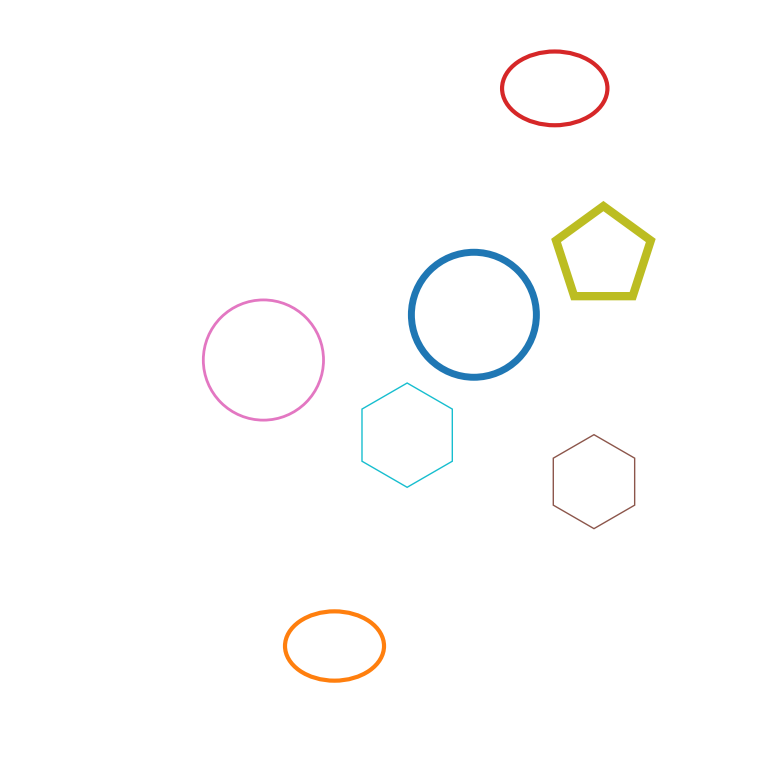[{"shape": "circle", "thickness": 2.5, "radius": 0.41, "center": [0.615, 0.591]}, {"shape": "oval", "thickness": 1.5, "radius": 0.32, "center": [0.434, 0.161]}, {"shape": "oval", "thickness": 1.5, "radius": 0.34, "center": [0.72, 0.885]}, {"shape": "hexagon", "thickness": 0.5, "radius": 0.31, "center": [0.771, 0.374]}, {"shape": "circle", "thickness": 1, "radius": 0.39, "center": [0.342, 0.532]}, {"shape": "pentagon", "thickness": 3, "radius": 0.32, "center": [0.784, 0.668]}, {"shape": "hexagon", "thickness": 0.5, "radius": 0.34, "center": [0.529, 0.435]}]